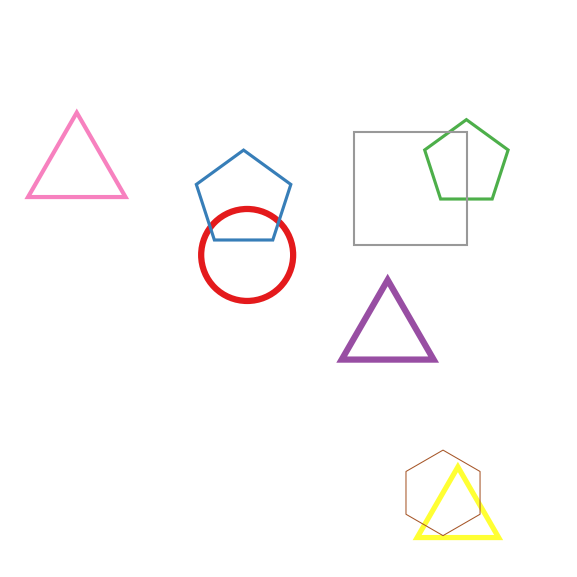[{"shape": "circle", "thickness": 3, "radius": 0.4, "center": [0.428, 0.558]}, {"shape": "pentagon", "thickness": 1.5, "radius": 0.43, "center": [0.422, 0.653]}, {"shape": "pentagon", "thickness": 1.5, "radius": 0.38, "center": [0.808, 0.716]}, {"shape": "triangle", "thickness": 3, "radius": 0.46, "center": [0.671, 0.422]}, {"shape": "triangle", "thickness": 2.5, "radius": 0.41, "center": [0.793, 0.109]}, {"shape": "hexagon", "thickness": 0.5, "radius": 0.37, "center": [0.767, 0.146]}, {"shape": "triangle", "thickness": 2, "radius": 0.49, "center": [0.133, 0.707]}, {"shape": "square", "thickness": 1, "radius": 0.49, "center": [0.711, 0.673]}]